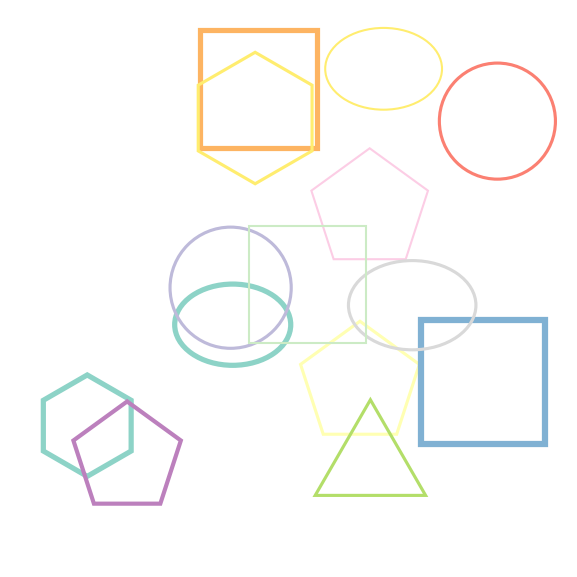[{"shape": "hexagon", "thickness": 2.5, "radius": 0.44, "center": [0.151, 0.262]}, {"shape": "oval", "thickness": 2.5, "radius": 0.5, "center": [0.403, 0.437]}, {"shape": "pentagon", "thickness": 1.5, "radius": 0.54, "center": [0.623, 0.335]}, {"shape": "circle", "thickness": 1.5, "radius": 0.52, "center": [0.399, 0.501]}, {"shape": "circle", "thickness": 1.5, "radius": 0.5, "center": [0.861, 0.789]}, {"shape": "square", "thickness": 3, "radius": 0.54, "center": [0.837, 0.338]}, {"shape": "square", "thickness": 2.5, "radius": 0.51, "center": [0.448, 0.845]}, {"shape": "triangle", "thickness": 1.5, "radius": 0.55, "center": [0.641, 0.196]}, {"shape": "pentagon", "thickness": 1, "radius": 0.53, "center": [0.64, 0.636]}, {"shape": "oval", "thickness": 1.5, "radius": 0.55, "center": [0.714, 0.471]}, {"shape": "pentagon", "thickness": 2, "radius": 0.49, "center": [0.22, 0.206]}, {"shape": "square", "thickness": 1, "radius": 0.51, "center": [0.532, 0.507]}, {"shape": "hexagon", "thickness": 1.5, "radius": 0.57, "center": [0.442, 0.795]}, {"shape": "oval", "thickness": 1, "radius": 0.51, "center": [0.664, 0.88]}]